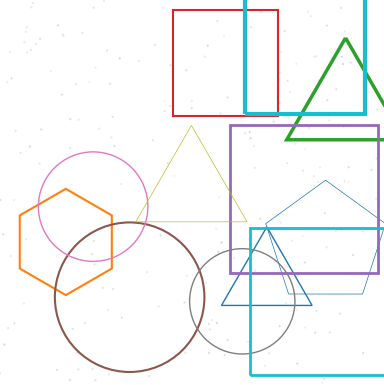[{"shape": "pentagon", "thickness": 0.5, "radius": 0.82, "center": [0.846, 0.369]}, {"shape": "triangle", "thickness": 1, "radius": 0.68, "center": [0.693, 0.275]}, {"shape": "hexagon", "thickness": 1.5, "radius": 0.69, "center": [0.171, 0.372]}, {"shape": "triangle", "thickness": 2.5, "radius": 0.88, "center": [0.898, 0.725]}, {"shape": "square", "thickness": 1.5, "radius": 0.68, "center": [0.586, 0.836]}, {"shape": "square", "thickness": 2, "radius": 0.96, "center": [0.789, 0.482]}, {"shape": "circle", "thickness": 1.5, "radius": 0.97, "center": [0.337, 0.228]}, {"shape": "circle", "thickness": 1, "radius": 0.71, "center": [0.242, 0.463]}, {"shape": "circle", "thickness": 1, "radius": 0.68, "center": [0.629, 0.217]}, {"shape": "triangle", "thickness": 0.5, "radius": 0.83, "center": [0.497, 0.507]}, {"shape": "square", "thickness": 2, "radius": 0.95, "center": [0.841, 0.217]}, {"shape": "square", "thickness": 3, "radius": 0.78, "center": [0.791, 0.861]}]